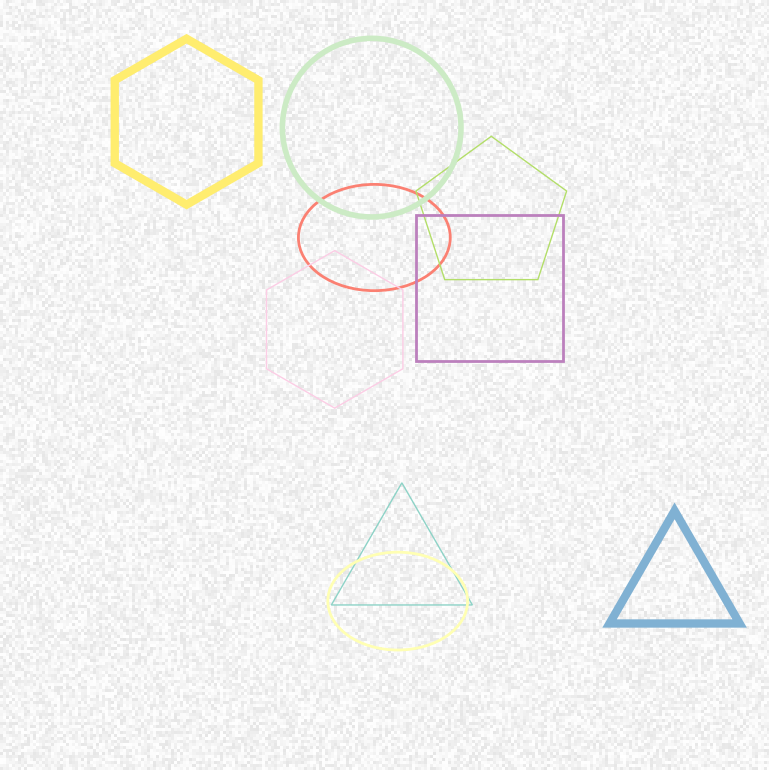[{"shape": "triangle", "thickness": 0.5, "radius": 0.53, "center": [0.522, 0.267]}, {"shape": "oval", "thickness": 1, "radius": 0.45, "center": [0.517, 0.219]}, {"shape": "oval", "thickness": 1, "radius": 0.49, "center": [0.486, 0.692]}, {"shape": "triangle", "thickness": 3, "radius": 0.49, "center": [0.876, 0.239]}, {"shape": "pentagon", "thickness": 0.5, "radius": 0.51, "center": [0.638, 0.72]}, {"shape": "hexagon", "thickness": 0.5, "radius": 0.51, "center": [0.435, 0.572]}, {"shape": "square", "thickness": 1, "radius": 0.48, "center": [0.636, 0.626]}, {"shape": "circle", "thickness": 2, "radius": 0.58, "center": [0.483, 0.834]}, {"shape": "hexagon", "thickness": 3, "radius": 0.54, "center": [0.242, 0.842]}]